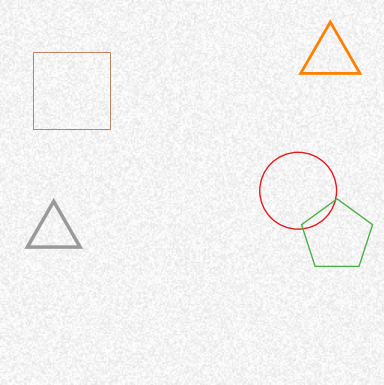[{"shape": "circle", "thickness": 1, "radius": 0.5, "center": [0.774, 0.505]}, {"shape": "pentagon", "thickness": 1, "radius": 0.48, "center": [0.875, 0.386]}, {"shape": "triangle", "thickness": 2, "radius": 0.44, "center": [0.858, 0.854]}, {"shape": "square", "thickness": 0.5, "radius": 0.5, "center": [0.185, 0.765]}, {"shape": "triangle", "thickness": 2.5, "radius": 0.4, "center": [0.14, 0.398]}]